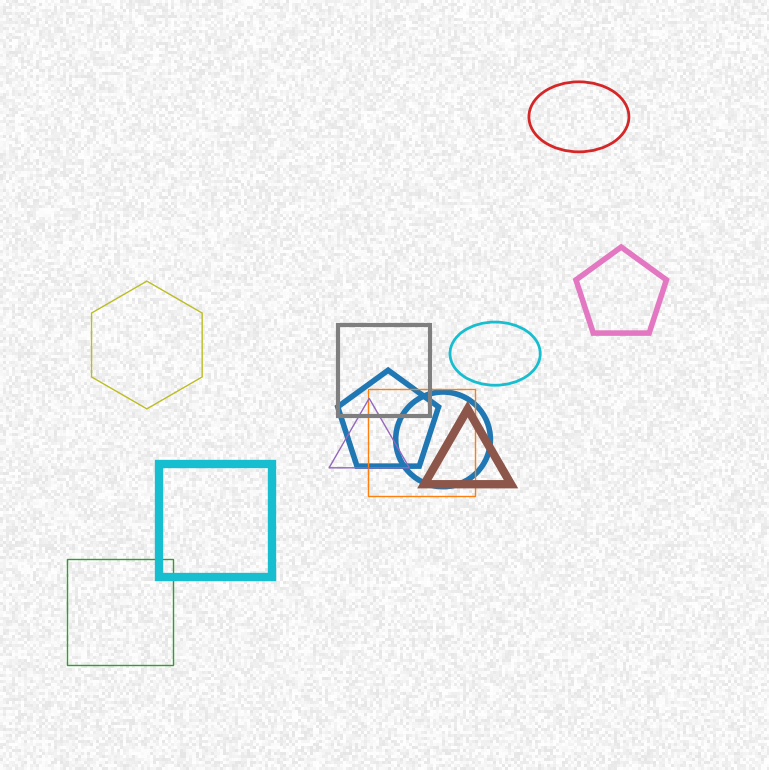[{"shape": "pentagon", "thickness": 2, "radius": 0.34, "center": [0.504, 0.45]}, {"shape": "circle", "thickness": 2, "radius": 0.31, "center": [0.575, 0.429]}, {"shape": "square", "thickness": 0.5, "radius": 0.35, "center": [0.547, 0.425]}, {"shape": "square", "thickness": 0.5, "radius": 0.34, "center": [0.156, 0.206]}, {"shape": "oval", "thickness": 1, "radius": 0.32, "center": [0.752, 0.848]}, {"shape": "triangle", "thickness": 0.5, "radius": 0.3, "center": [0.479, 0.423]}, {"shape": "triangle", "thickness": 3, "radius": 0.33, "center": [0.607, 0.404]}, {"shape": "pentagon", "thickness": 2, "radius": 0.31, "center": [0.807, 0.617]}, {"shape": "square", "thickness": 1.5, "radius": 0.3, "center": [0.499, 0.519]}, {"shape": "hexagon", "thickness": 0.5, "radius": 0.41, "center": [0.191, 0.552]}, {"shape": "oval", "thickness": 1, "radius": 0.29, "center": [0.643, 0.541]}, {"shape": "square", "thickness": 3, "radius": 0.37, "center": [0.28, 0.324]}]